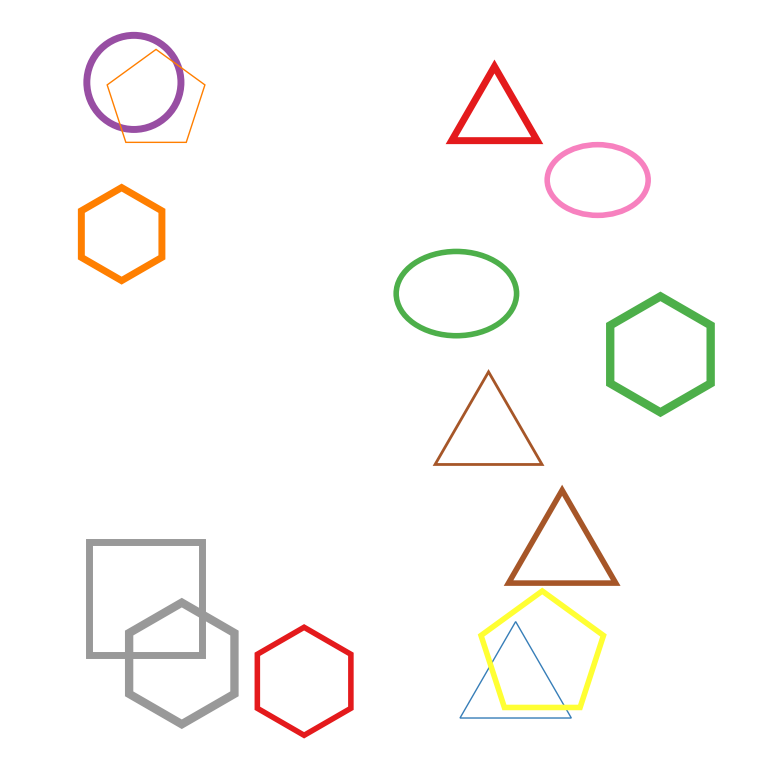[{"shape": "triangle", "thickness": 2.5, "radius": 0.32, "center": [0.642, 0.849]}, {"shape": "hexagon", "thickness": 2, "radius": 0.35, "center": [0.395, 0.115]}, {"shape": "triangle", "thickness": 0.5, "radius": 0.42, "center": [0.67, 0.109]}, {"shape": "hexagon", "thickness": 3, "radius": 0.38, "center": [0.858, 0.54]}, {"shape": "oval", "thickness": 2, "radius": 0.39, "center": [0.593, 0.619]}, {"shape": "circle", "thickness": 2.5, "radius": 0.31, "center": [0.174, 0.893]}, {"shape": "pentagon", "thickness": 0.5, "radius": 0.33, "center": [0.203, 0.869]}, {"shape": "hexagon", "thickness": 2.5, "radius": 0.3, "center": [0.158, 0.696]}, {"shape": "pentagon", "thickness": 2, "radius": 0.42, "center": [0.704, 0.149]}, {"shape": "triangle", "thickness": 1, "radius": 0.4, "center": [0.634, 0.437]}, {"shape": "triangle", "thickness": 2, "radius": 0.4, "center": [0.73, 0.283]}, {"shape": "oval", "thickness": 2, "radius": 0.33, "center": [0.776, 0.766]}, {"shape": "hexagon", "thickness": 3, "radius": 0.39, "center": [0.236, 0.138]}, {"shape": "square", "thickness": 2.5, "radius": 0.36, "center": [0.189, 0.223]}]